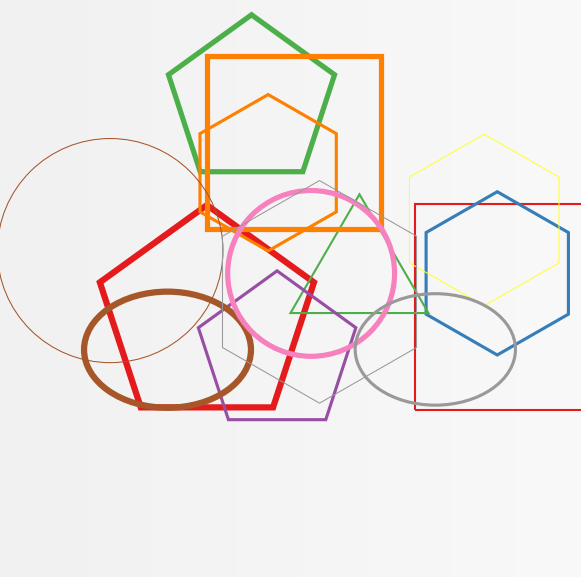[{"shape": "square", "thickness": 1, "radius": 0.89, "center": [0.892, 0.467]}, {"shape": "pentagon", "thickness": 3, "radius": 0.97, "center": [0.356, 0.45]}, {"shape": "hexagon", "thickness": 1.5, "radius": 0.71, "center": [0.855, 0.526]}, {"shape": "pentagon", "thickness": 2.5, "radius": 0.75, "center": [0.433, 0.823]}, {"shape": "triangle", "thickness": 1, "radius": 0.69, "center": [0.618, 0.526]}, {"shape": "pentagon", "thickness": 1.5, "radius": 0.71, "center": [0.477, 0.388]}, {"shape": "hexagon", "thickness": 1.5, "radius": 0.68, "center": [0.461, 0.7]}, {"shape": "square", "thickness": 2.5, "radius": 0.75, "center": [0.505, 0.753]}, {"shape": "hexagon", "thickness": 0.5, "radius": 0.74, "center": [0.833, 0.618]}, {"shape": "circle", "thickness": 0.5, "radius": 0.97, "center": [0.19, 0.565]}, {"shape": "oval", "thickness": 3, "radius": 0.72, "center": [0.288, 0.394]}, {"shape": "circle", "thickness": 2.5, "radius": 0.72, "center": [0.535, 0.526]}, {"shape": "oval", "thickness": 1.5, "radius": 0.69, "center": [0.749, 0.394]}, {"shape": "hexagon", "thickness": 0.5, "radius": 0.96, "center": [0.55, 0.494]}]